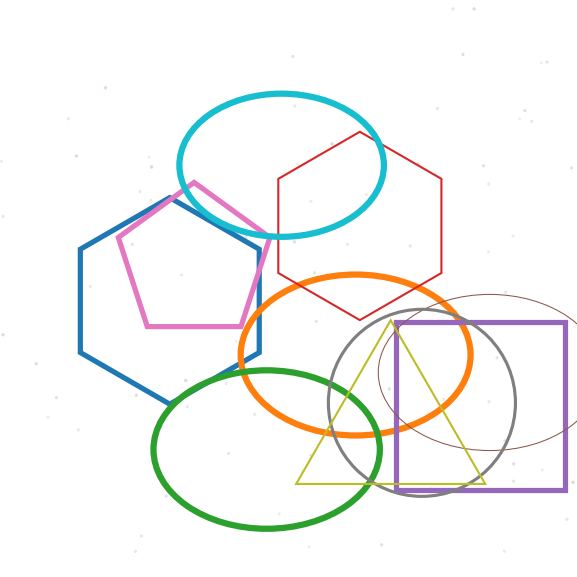[{"shape": "hexagon", "thickness": 2.5, "radius": 0.89, "center": [0.294, 0.478]}, {"shape": "oval", "thickness": 3, "radius": 1.0, "center": [0.616, 0.384]}, {"shape": "oval", "thickness": 3, "radius": 0.98, "center": [0.462, 0.221]}, {"shape": "hexagon", "thickness": 1, "radius": 0.82, "center": [0.623, 0.608]}, {"shape": "square", "thickness": 2.5, "radius": 0.73, "center": [0.831, 0.296]}, {"shape": "oval", "thickness": 0.5, "radius": 0.97, "center": [0.848, 0.354]}, {"shape": "pentagon", "thickness": 2.5, "radius": 0.69, "center": [0.336, 0.545]}, {"shape": "circle", "thickness": 1.5, "radius": 0.81, "center": [0.731, 0.302]}, {"shape": "triangle", "thickness": 1, "radius": 0.94, "center": [0.676, 0.256]}, {"shape": "oval", "thickness": 3, "radius": 0.89, "center": [0.488, 0.713]}]